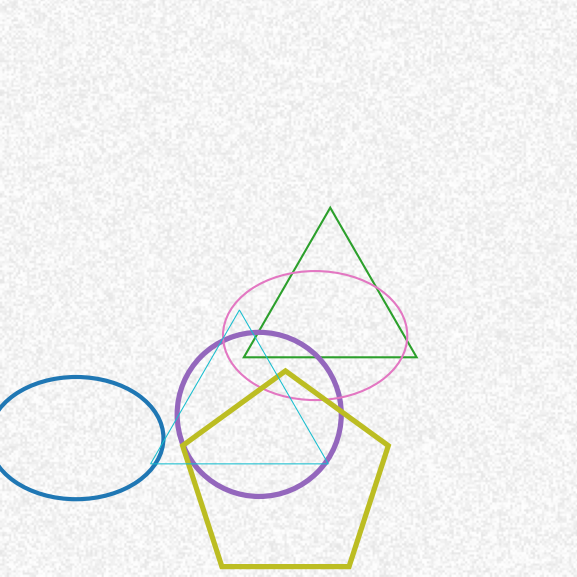[{"shape": "oval", "thickness": 2, "radius": 0.76, "center": [0.132, 0.241]}, {"shape": "triangle", "thickness": 1, "radius": 0.86, "center": [0.572, 0.467]}, {"shape": "circle", "thickness": 2.5, "radius": 0.71, "center": [0.449, 0.282]}, {"shape": "oval", "thickness": 1, "radius": 0.8, "center": [0.546, 0.418]}, {"shape": "pentagon", "thickness": 2.5, "radius": 0.94, "center": [0.494, 0.17]}, {"shape": "triangle", "thickness": 0.5, "radius": 0.89, "center": [0.415, 0.285]}]